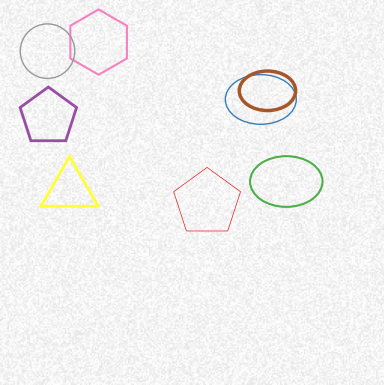[{"shape": "pentagon", "thickness": 0.5, "radius": 0.46, "center": [0.538, 0.474]}, {"shape": "oval", "thickness": 1, "radius": 0.46, "center": [0.677, 0.742]}, {"shape": "oval", "thickness": 1.5, "radius": 0.47, "center": [0.744, 0.529]}, {"shape": "pentagon", "thickness": 2, "radius": 0.39, "center": [0.126, 0.697]}, {"shape": "triangle", "thickness": 2, "radius": 0.43, "center": [0.181, 0.507]}, {"shape": "oval", "thickness": 2.5, "radius": 0.37, "center": [0.695, 0.764]}, {"shape": "hexagon", "thickness": 1.5, "radius": 0.42, "center": [0.256, 0.891]}, {"shape": "circle", "thickness": 1, "radius": 0.35, "center": [0.123, 0.867]}]